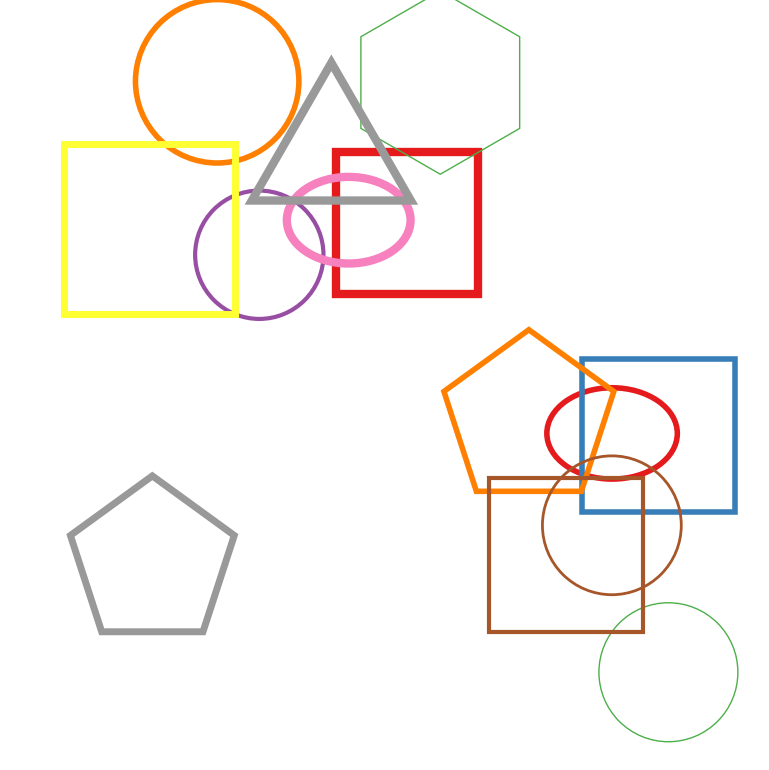[{"shape": "oval", "thickness": 2, "radius": 0.42, "center": [0.795, 0.437]}, {"shape": "square", "thickness": 3, "radius": 0.46, "center": [0.528, 0.711]}, {"shape": "square", "thickness": 2, "radius": 0.5, "center": [0.856, 0.434]}, {"shape": "hexagon", "thickness": 0.5, "radius": 0.6, "center": [0.572, 0.893]}, {"shape": "circle", "thickness": 0.5, "radius": 0.45, "center": [0.868, 0.127]}, {"shape": "circle", "thickness": 1.5, "radius": 0.42, "center": [0.337, 0.669]}, {"shape": "pentagon", "thickness": 2, "radius": 0.58, "center": [0.687, 0.456]}, {"shape": "circle", "thickness": 2, "radius": 0.53, "center": [0.282, 0.894]}, {"shape": "square", "thickness": 2.5, "radius": 0.55, "center": [0.194, 0.702]}, {"shape": "square", "thickness": 1.5, "radius": 0.5, "center": [0.735, 0.279]}, {"shape": "circle", "thickness": 1, "radius": 0.45, "center": [0.795, 0.318]}, {"shape": "oval", "thickness": 3, "radius": 0.4, "center": [0.453, 0.714]}, {"shape": "pentagon", "thickness": 2.5, "radius": 0.56, "center": [0.198, 0.27]}, {"shape": "triangle", "thickness": 3, "radius": 0.6, "center": [0.43, 0.799]}]